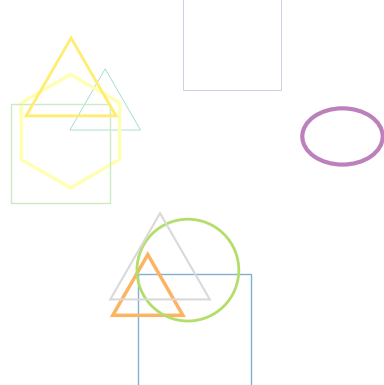[{"shape": "triangle", "thickness": 0.5, "radius": 0.53, "center": [0.273, 0.715]}, {"shape": "hexagon", "thickness": 2.5, "radius": 0.74, "center": [0.183, 0.659]}, {"shape": "square", "thickness": 0.5, "radius": 0.63, "center": [0.602, 0.893]}, {"shape": "square", "thickness": 1, "radius": 0.73, "center": [0.506, 0.144]}, {"shape": "triangle", "thickness": 2.5, "radius": 0.53, "center": [0.384, 0.234]}, {"shape": "circle", "thickness": 2, "radius": 0.66, "center": [0.488, 0.298]}, {"shape": "triangle", "thickness": 1.5, "radius": 0.75, "center": [0.416, 0.297]}, {"shape": "oval", "thickness": 3, "radius": 0.52, "center": [0.89, 0.646]}, {"shape": "square", "thickness": 1, "radius": 0.64, "center": [0.158, 0.601]}, {"shape": "triangle", "thickness": 2, "radius": 0.67, "center": [0.185, 0.767]}]